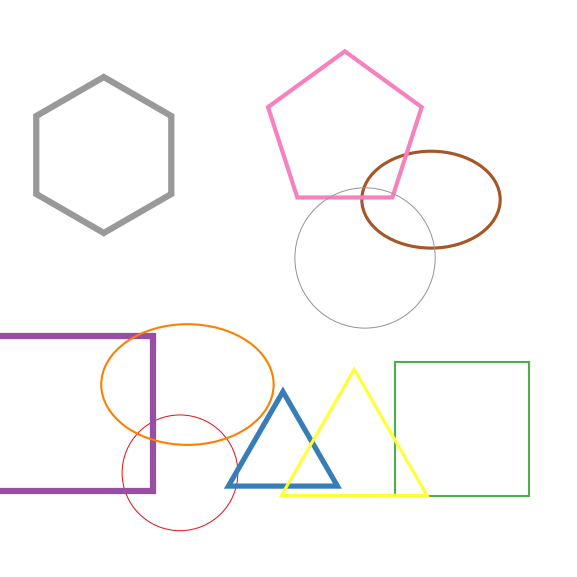[{"shape": "circle", "thickness": 0.5, "radius": 0.5, "center": [0.312, 0.18]}, {"shape": "triangle", "thickness": 2.5, "radius": 0.55, "center": [0.49, 0.212]}, {"shape": "square", "thickness": 1, "radius": 0.58, "center": [0.8, 0.256]}, {"shape": "square", "thickness": 3, "radius": 0.67, "center": [0.13, 0.283]}, {"shape": "oval", "thickness": 1, "radius": 0.75, "center": [0.325, 0.333]}, {"shape": "triangle", "thickness": 1.5, "radius": 0.73, "center": [0.613, 0.214]}, {"shape": "oval", "thickness": 1.5, "radius": 0.6, "center": [0.746, 0.653]}, {"shape": "pentagon", "thickness": 2, "radius": 0.7, "center": [0.597, 0.77]}, {"shape": "circle", "thickness": 0.5, "radius": 0.61, "center": [0.632, 0.552]}, {"shape": "hexagon", "thickness": 3, "radius": 0.68, "center": [0.18, 0.731]}]